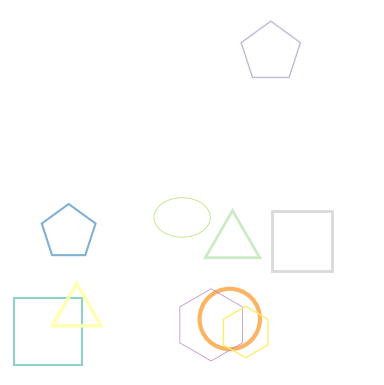[{"shape": "square", "thickness": 1.5, "radius": 0.44, "center": [0.125, 0.139]}, {"shape": "triangle", "thickness": 2.5, "radius": 0.37, "center": [0.199, 0.19]}, {"shape": "pentagon", "thickness": 1, "radius": 0.4, "center": [0.703, 0.864]}, {"shape": "pentagon", "thickness": 1.5, "radius": 0.37, "center": [0.178, 0.397]}, {"shape": "circle", "thickness": 3, "radius": 0.39, "center": [0.597, 0.171]}, {"shape": "oval", "thickness": 0.5, "radius": 0.37, "center": [0.473, 0.435]}, {"shape": "square", "thickness": 2, "radius": 0.39, "center": [0.785, 0.374]}, {"shape": "hexagon", "thickness": 0.5, "radius": 0.47, "center": [0.548, 0.156]}, {"shape": "triangle", "thickness": 2, "radius": 0.41, "center": [0.604, 0.372]}, {"shape": "hexagon", "thickness": 1, "radius": 0.33, "center": [0.638, 0.138]}]